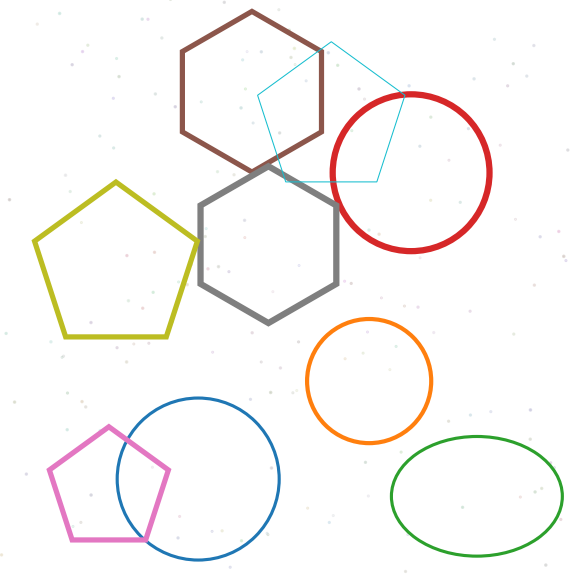[{"shape": "circle", "thickness": 1.5, "radius": 0.7, "center": [0.343, 0.17]}, {"shape": "circle", "thickness": 2, "radius": 0.54, "center": [0.639, 0.339]}, {"shape": "oval", "thickness": 1.5, "radius": 0.74, "center": [0.826, 0.14]}, {"shape": "circle", "thickness": 3, "radius": 0.68, "center": [0.712, 0.7]}, {"shape": "hexagon", "thickness": 2.5, "radius": 0.7, "center": [0.436, 0.84]}, {"shape": "pentagon", "thickness": 2.5, "radius": 0.54, "center": [0.189, 0.152]}, {"shape": "hexagon", "thickness": 3, "radius": 0.68, "center": [0.465, 0.575]}, {"shape": "pentagon", "thickness": 2.5, "radius": 0.74, "center": [0.201, 0.536]}, {"shape": "pentagon", "thickness": 0.5, "radius": 0.67, "center": [0.574, 0.793]}]